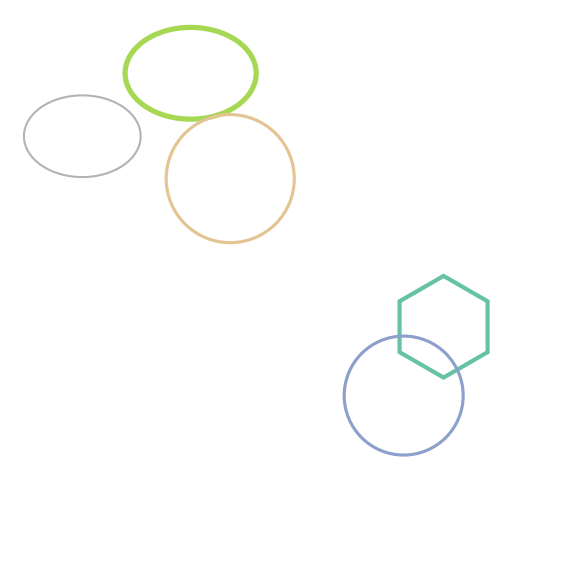[{"shape": "hexagon", "thickness": 2, "radius": 0.44, "center": [0.768, 0.433]}, {"shape": "circle", "thickness": 1.5, "radius": 0.52, "center": [0.699, 0.314]}, {"shape": "oval", "thickness": 2.5, "radius": 0.57, "center": [0.33, 0.872]}, {"shape": "circle", "thickness": 1.5, "radius": 0.55, "center": [0.399, 0.69]}, {"shape": "oval", "thickness": 1, "radius": 0.51, "center": [0.143, 0.763]}]